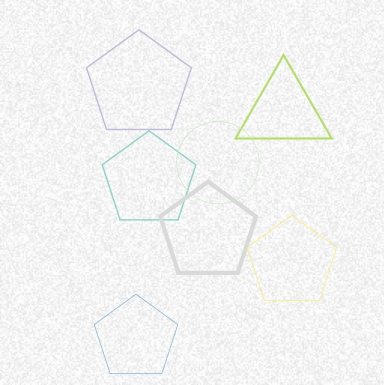[{"shape": "pentagon", "thickness": 1, "radius": 0.64, "center": [0.387, 0.532]}, {"shape": "pentagon", "thickness": 1, "radius": 0.72, "center": [0.361, 0.78]}, {"shape": "pentagon", "thickness": 0.5, "radius": 0.57, "center": [0.353, 0.122]}, {"shape": "triangle", "thickness": 1.5, "radius": 0.72, "center": [0.737, 0.712]}, {"shape": "pentagon", "thickness": 3, "radius": 0.65, "center": [0.54, 0.397]}, {"shape": "circle", "thickness": 0.5, "radius": 0.54, "center": [0.566, 0.578]}, {"shape": "pentagon", "thickness": 0.5, "radius": 0.61, "center": [0.758, 0.319]}]